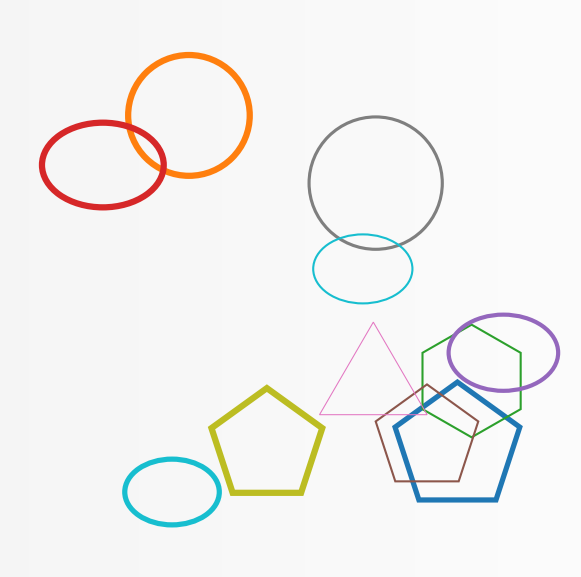[{"shape": "pentagon", "thickness": 2.5, "radius": 0.56, "center": [0.787, 0.225]}, {"shape": "circle", "thickness": 3, "radius": 0.52, "center": [0.325, 0.799]}, {"shape": "hexagon", "thickness": 1, "radius": 0.49, "center": [0.811, 0.339]}, {"shape": "oval", "thickness": 3, "radius": 0.52, "center": [0.177, 0.713]}, {"shape": "oval", "thickness": 2, "radius": 0.47, "center": [0.866, 0.388]}, {"shape": "pentagon", "thickness": 1, "radius": 0.46, "center": [0.735, 0.241]}, {"shape": "triangle", "thickness": 0.5, "radius": 0.53, "center": [0.642, 0.334]}, {"shape": "circle", "thickness": 1.5, "radius": 0.57, "center": [0.646, 0.682]}, {"shape": "pentagon", "thickness": 3, "radius": 0.5, "center": [0.459, 0.227]}, {"shape": "oval", "thickness": 2.5, "radius": 0.41, "center": [0.296, 0.147]}, {"shape": "oval", "thickness": 1, "radius": 0.43, "center": [0.624, 0.534]}]